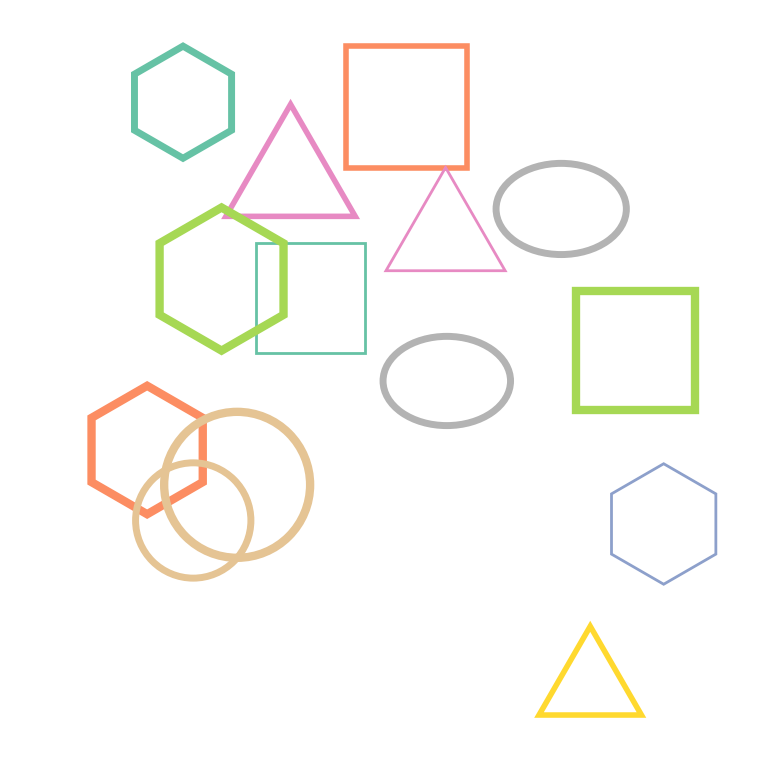[{"shape": "hexagon", "thickness": 2.5, "radius": 0.36, "center": [0.238, 0.867]}, {"shape": "square", "thickness": 1, "radius": 0.36, "center": [0.403, 0.613]}, {"shape": "hexagon", "thickness": 3, "radius": 0.42, "center": [0.191, 0.416]}, {"shape": "square", "thickness": 2, "radius": 0.39, "center": [0.528, 0.861]}, {"shape": "hexagon", "thickness": 1, "radius": 0.39, "center": [0.862, 0.319]}, {"shape": "triangle", "thickness": 2, "radius": 0.48, "center": [0.377, 0.768]}, {"shape": "triangle", "thickness": 1, "radius": 0.45, "center": [0.579, 0.693]}, {"shape": "hexagon", "thickness": 3, "radius": 0.46, "center": [0.288, 0.638]}, {"shape": "square", "thickness": 3, "radius": 0.39, "center": [0.825, 0.545]}, {"shape": "triangle", "thickness": 2, "radius": 0.38, "center": [0.767, 0.11]}, {"shape": "circle", "thickness": 3, "radius": 0.47, "center": [0.308, 0.37]}, {"shape": "circle", "thickness": 2.5, "radius": 0.37, "center": [0.251, 0.324]}, {"shape": "oval", "thickness": 2.5, "radius": 0.41, "center": [0.58, 0.505]}, {"shape": "oval", "thickness": 2.5, "radius": 0.42, "center": [0.729, 0.729]}]